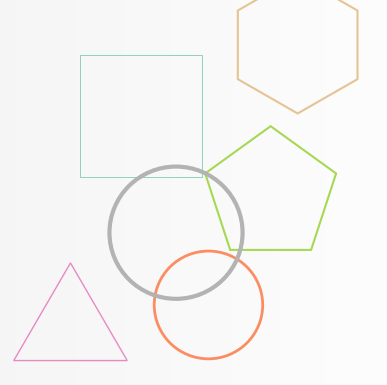[{"shape": "square", "thickness": 0.5, "radius": 0.79, "center": [0.363, 0.699]}, {"shape": "circle", "thickness": 2, "radius": 0.7, "center": [0.538, 0.208]}, {"shape": "triangle", "thickness": 1, "radius": 0.85, "center": [0.182, 0.148]}, {"shape": "pentagon", "thickness": 1.5, "radius": 0.89, "center": [0.698, 0.495]}, {"shape": "hexagon", "thickness": 1.5, "radius": 0.89, "center": [0.768, 0.884]}, {"shape": "circle", "thickness": 3, "radius": 0.86, "center": [0.454, 0.396]}]